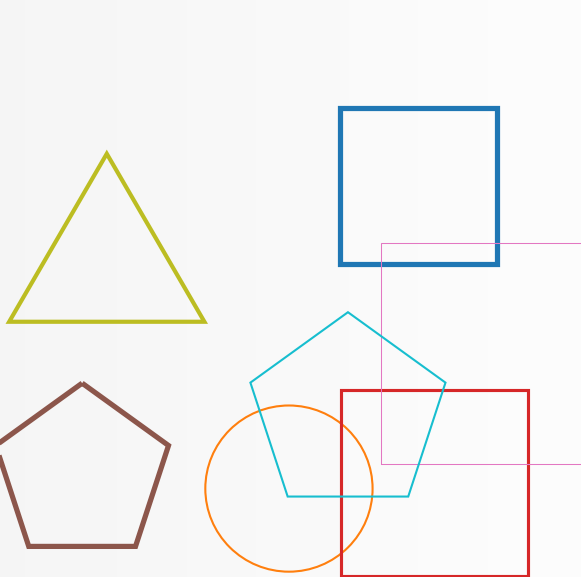[{"shape": "square", "thickness": 2.5, "radius": 0.68, "center": [0.72, 0.677]}, {"shape": "circle", "thickness": 1, "radius": 0.72, "center": [0.497, 0.153]}, {"shape": "square", "thickness": 1.5, "radius": 0.8, "center": [0.747, 0.163]}, {"shape": "pentagon", "thickness": 2.5, "radius": 0.78, "center": [0.141, 0.179]}, {"shape": "square", "thickness": 0.5, "radius": 0.96, "center": [0.848, 0.387]}, {"shape": "triangle", "thickness": 2, "radius": 0.97, "center": [0.184, 0.539]}, {"shape": "pentagon", "thickness": 1, "radius": 0.88, "center": [0.599, 0.282]}]